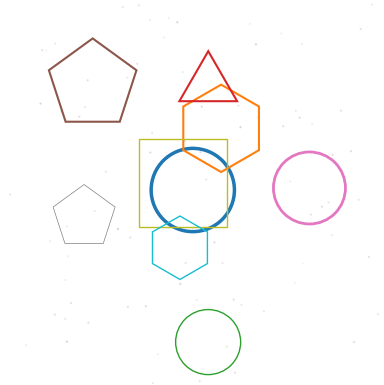[{"shape": "circle", "thickness": 2.5, "radius": 0.54, "center": [0.501, 0.506]}, {"shape": "hexagon", "thickness": 1.5, "radius": 0.57, "center": [0.574, 0.667]}, {"shape": "circle", "thickness": 1, "radius": 0.42, "center": [0.541, 0.111]}, {"shape": "triangle", "thickness": 1.5, "radius": 0.43, "center": [0.541, 0.78]}, {"shape": "pentagon", "thickness": 1.5, "radius": 0.6, "center": [0.241, 0.781]}, {"shape": "circle", "thickness": 2, "radius": 0.47, "center": [0.804, 0.512]}, {"shape": "pentagon", "thickness": 0.5, "radius": 0.42, "center": [0.218, 0.436]}, {"shape": "square", "thickness": 1, "radius": 0.57, "center": [0.475, 0.525]}, {"shape": "hexagon", "thickness": 1, "radius": 0.41, "center": [0.467, 0.357]}]